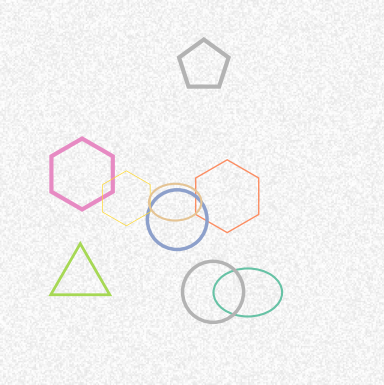[{"shape": "oval", "thickness": 1.5, "radius": 0.45, "center": [0.644, 0.24]}, {"shape": "hexagon", "thickness": 1, "radius": 0.47, "center": [0.59, 0.49]}, {"shape": "circle", "thickness": 2.5, "radius": 0.39, "center": [0.46, 0.429]}, {"shape": "hexagon", "thickness": 3, "radius": 0.46, "center": [0.213, 0.548]}, {"shape": "triangle", "thickness": 2, "radius": 0.44, "center": [0.208, 0.279]}, {"shape": "hexagon", "thickness": 0.5, "radius": 0.36, "center": [0.328, 0.485]}, {"shape": "oval", "thickness": 1.5, "radius": 0.34, "center": [0.455, 0.475]}, {"shape": "circle", "thickness": 2.5, "radius": 0.4, "center": [0.553, 0.242]}, {"shape": "pentagon", "thickness": 3, "radius": 0.34, "center": [0.529, 0.83]}]